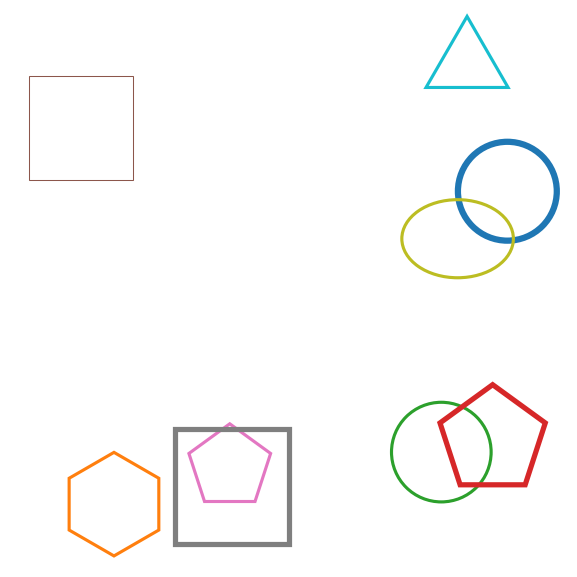[{"shape": "circle", "thickness": 3, "radius": 0.43, "center": [0.879, 0.668]}, {"shape": "hexagon", "thickness": 1.5, "radius": 0.45, "center": [0.197, 0.126]}, {"shape": "circle", "thickness": 1.5, "radius": 0.43, "center": [0.764, 0.216]}, {"shape": "pentagon", "thickness": 2.5, "radius": 0.48, "center": [0.853, 0.237]}, {"shape": "square", "thickness": 0.5, "radius": 0.45, "center": [0.14, 0.777]}, {"shape": "pentagon", "thickness": 1.5, "radius": 0.37, "center": [0.398, 0.191]}, {"shape": "square", "thickness": 2.5, "radius": 0.5, "center": [0.402, 0.157]}, {"shape": "oval", "thickness": 1.5, "radius": 0.48, "center": [0.792, 0.586]}, {"shape": "triangle", "thickness": 1.5, "radius": 0.41, "center": [0.809, 0.889]}]